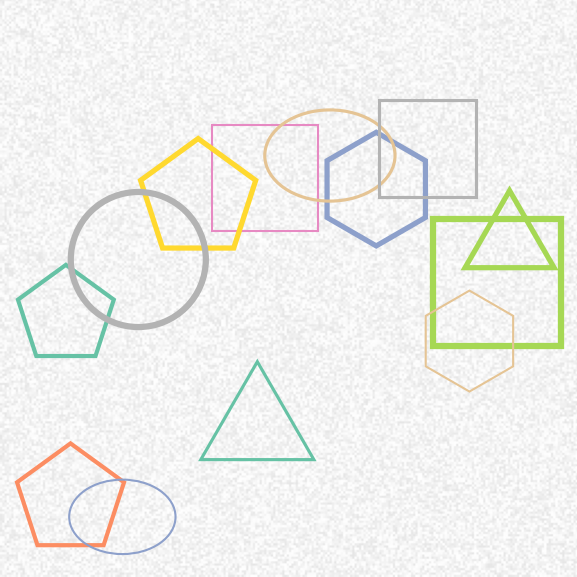[{"shape": "triangle", "thickness": 1.5, "radius": 0.57, "center": [0.446, 0.26]}, {"shape": "pentagon", "thickness": 2, "radius": 0.44, "center": [0.114, 0.453]}, {"shape": "pentagon", "thickness": 2, "radius": 0.49, "center": [0.122, 0.134]}, {"shape": "oval", "thickness": 1, "radius": 0.46, "center": [0.212, 0.104]}, {"shape": "hexagon", "thickness": 2.5, "radius": 0.49, "center": [0.652, 0.672]}, {"shape": "square", "thickness": 1, "radius": 0.46, "center": [0.459, 0.691]}, {"shape": "triangle", "thickness": 2.5, "radius": 0.44, "center": [0.882, 0.58]}, {"shape": "square", "thickness": 3, "radius": 0.55, "center": [0.861, 0.51]}, {"shape": "pentagon", "thickness": 2.5, "radius": 0.52, "center": [0.343, 0.654]}, {"shape": "oval", "thickness": 1.5, "radius": 0.56, "center": [0.571, 0.73]}, {"shape": "hexagon", "thickness": 1, "radius": 0.44, "center": [0.813, 0.409]}, {"shape": "square", "thickness": 1.5, "radius": 0.42, "center": [0.739, 0.742]}, {"shape": "circle", "thickness": 3, "radius": 0.58, "center": [0.239, 0.55]}]